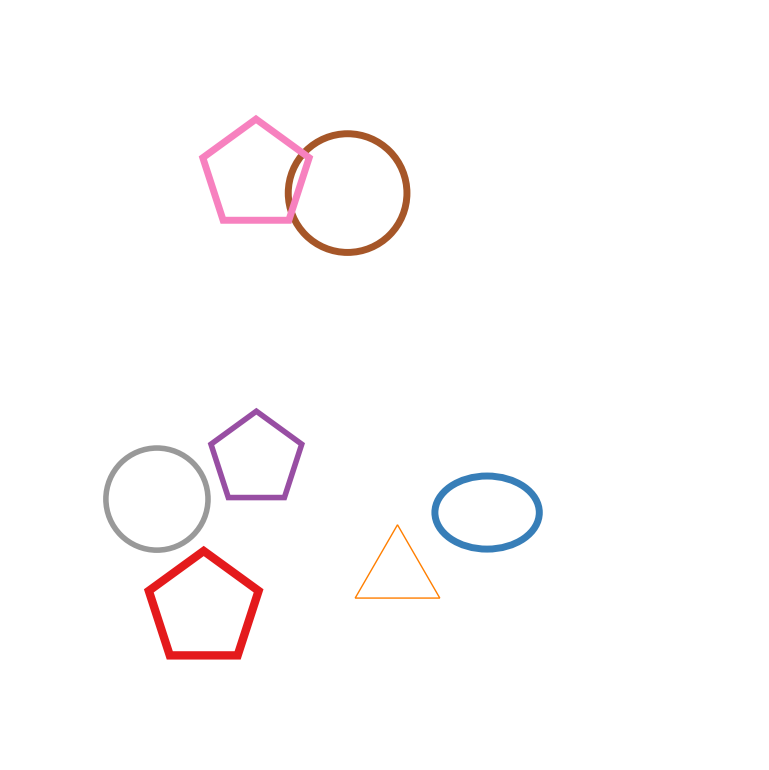[{"shape": "pentagon", "thickness": 3, "radius": 0.37, "center": [0.265, 0.209]}, {"shape": "oval", "thickness": 2.5, "radius": 0.34, "center": [0.633, 0.334]}, {"shape": "pentagon", "thickness": 2, "radius": 0.31, "center": [0.333, 0.404]}, {"shape": "triangle", "thickness": 0.5, "radius": 0.32, "center": [0.516, 0.255]}, {"shape": "circle", "thickness": 2.5, "radius": 0.39, "center": [0.451, 0.749]}, {"shape": "pentagon", "thickness": 2.5, "radius": 0.36, "center": [0.332, 0.773]}, {"shape": "circle", "thickness": 2, "radius": 0.33, "center": [0.204, 0.352]}]